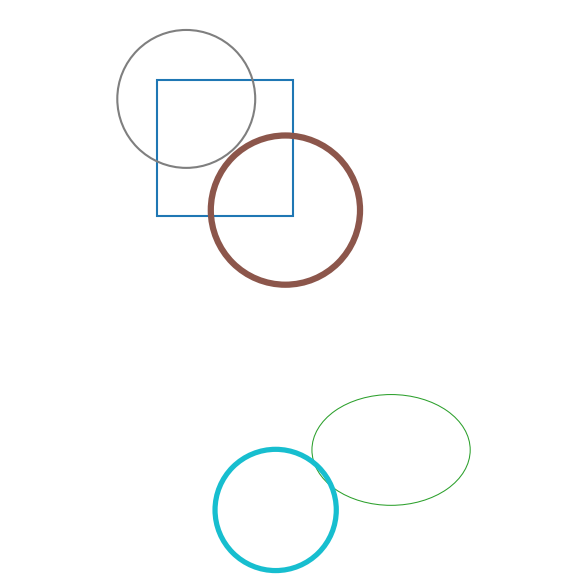[{"shape": "square", "thickness": 1, "radius": 0.59, "center": [0.39, 0.744]}, {"shape": "oval", "thickness": 0.5, "radius": 0.69, "center": [0.677, 0.22]}, {"shape": "circle", "thickness": 3, "radius": 0.65, "center": [0.494, 0.635]}, {"shape": "circle", "thickness": 1, "radius": 0.6, "center": [0.323, 0.828]}, {"shape": "circle", "thickness": 2.5, "radius": 0.52, "center": [0.477, 0.116]}]